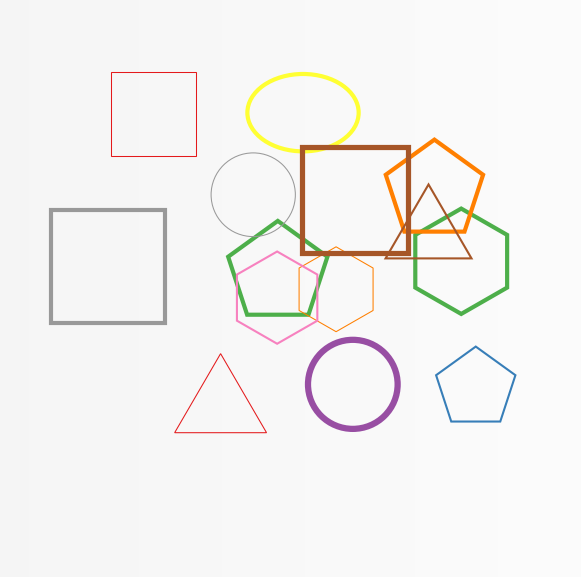[{"shape": "triangle", "thickness": 0.5, "radius": 0.46, "center": [0.38, 0.296]}, {"shape": "square", "thickness": 0.5, "radius": 0.37, "center": [0.264, 0.802]}, {"shape": "pentagon", "thickness": 1, "radius": 0.36, "center": [0.819, 0.327]}, {"shape": "hexagon", "thickness": 2, "radius": 0.46, "center": [0.793, 0.547]}, {"shape": "pentagon", "thickness": 2, "radius": 0.45, "center": [0.478, 0.527]}, {"shape": "circle", "thickness": 3, "radius": 0.39, "center": [0.607, 0.334]}, {"shape": "hexagon", "thickness": 0.5, "radius": 0.37, "center": [0.578, 0.498]}, {"shape": "pentagon", "thickness": 2, "radius": 0.44, "center": [0.747, 0.669]}, {"shape": "oval", "thickness": 2, "radius": 0.48, "center": [0.521, 0.804]}, {"shape": "square", "thickness": 2.5, "radius": 0.46, "center": [0.611, 0.653]}, {"shape": "triangle", "thickness": 1, "radius": 0.43, "center": [0.737, 0.594]}, {"shape": "hexagon", "thickness": 1, "radius": 0.4, "center": [0.477, 0.484]}, {"shape": "circle", "thickness": 0.5, "radius": 0.36, "center": [0.436, 0.662]}, {"shape": "square", "thickness": 2, "radius": 0.49, "center": [0.186, 0.537]}]